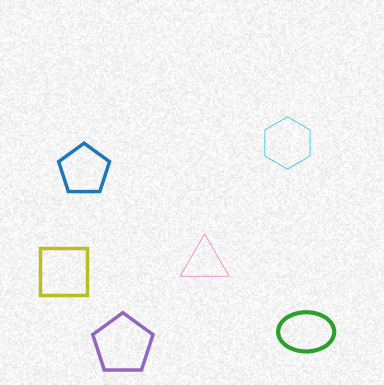[{"shape": "pentagon", "thickness": 2.5, "radius": 0.35, "center": [0.218, 0.559]}, {"shape": "oval", "thickness": 3, "radius": 0.36, "center": [0.795, 0.138]}, {"shape": "pentagon", "thickness": 2.5, "radius": 0.41, "center": [0.319, 0.105]}, {"shape": "triangle", "thickness": 0.5, "radius": 0.37, "center": [0.531, 0.319]}, {"shape": "square", "thickness": 2.5, "radius": 0.3, "center": [0.166, 0.294]}, {"shape": "hexagon", "thickness": 0.5, "radius": 0.34, "center": [0.747, 0.629]}]